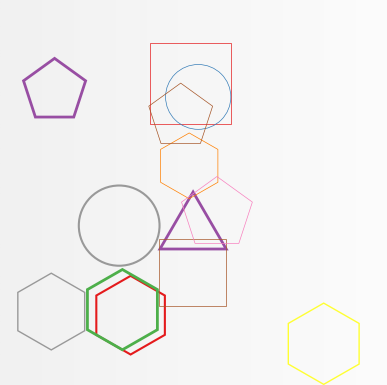[{"shape": "square", "thickness": 0.5, "radius": 0.53, "center": [0.492, 0.782]}, {"shape": "hexagon", "thickness": 1.5, "radius": 0.51, "center": [0.337, 0.181]}, {"shape": "circle", "thickness": 0.5, "radius": 0.42, "center": [0.511, 0.748]}, {"shape": "hexagon", "thickness": 2, "radius": 0.52, "center": [0.316, 0.196]}, {"shape": "pentagon", "thickness": 2, "radius": 0.42, "center": [0.141, 0.764]}, {"shape": "triangle", "thickness": 2, "radius": 0.49, "center": [0.498, 0.403]}, {"shape": "hexagon", "thickness": 0.5, "radius": 0.43, "center": [0.488, 0.569]}, {"shape": "hexagon", "thickness": 1, "radius": 0.53, "center": [0.835, 0.107]}, {"shape": "square", "thickness": 0.5, "radius": 0.43, "center": [0.497, 0.292]}, {"shape": "pentagon", "thickness": 0.5, "radius": 0.43, "center": [0.466, 0.697]}, {"shape": "pentagon", "thickness": 0.5, "radius": 0.48, "center": [0.56, 0.445]}, {"shape": "circle", "thickness": 1.5, "radius": 0.52, "center": [0.308, 0.414]}, {"shape": "hexagon", "thickness": 1, "radius": 0.5, "center": [0.132, 0.191]}]